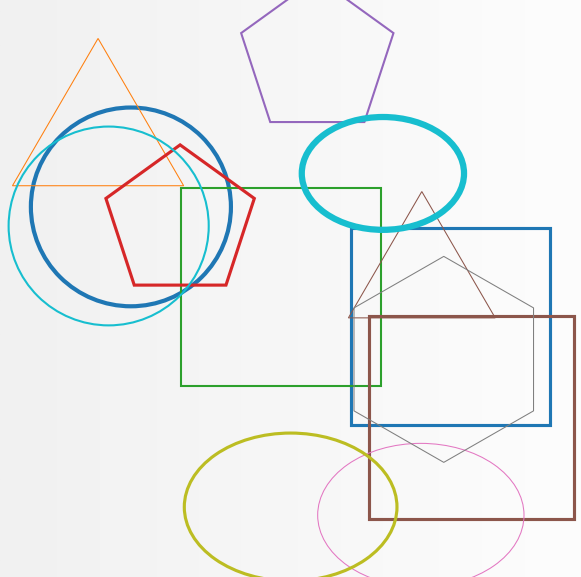[{"shape": "circle", "thickness": 2, "radius": 0.86, "center": [0.225, 0.641]}, {"shape": "square", "thickness": 1.5, "radius": 0.85, "center": [0.775, 0.434]}, {"shape": "triangle", "thickness": 0.5, "radius": 0.85, "center": [0.169, 0.763]}, {"shape": "square", "thickness": 1, "radius": 0.86, "center": [0.483, 0.503]}, {"shape": "pentagon", "thickness": 1.5, "radius": 0.67, "center": [0.31, 0.614]}, {"shape": "pentagon", "thickness": 1, "radius": 0.69, "center": [0.546, 0.899]}, {"shape": "square", "thickness": 1.5, "radius": 0.88, "center": [0.811, 0.276]}, {"shape": "triangle", "thickness": 0.5, "radius": 0.73, "center": [0.726, 0.522]}, {"shape": "oval", "thickness": 0.5, "radius": 0.89, "center": [0.724, 0.107]}, {"shape": "hexagon", "thickness": 0.5, "radius": 0.89, "center": [0.763, 0.377]}, {"shape": "oval", "thickness": 1.5, "radius": 0.91, "center": [0.5, 0.121]}, {"shape": "oval", "thickness": 3, "radius": 0.7, "center": [0.659, 0.699]}, {"shape": "circle", "thickness": 1, "radius": 0.86, "center": [0.187, 0.608]}]